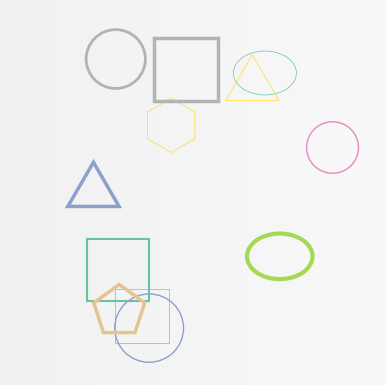[{"shape": "oval", "thickness": 0.5, "radius": 0.41, "center": [0.684, 0.81]}, {"shape": "square", "thickness": 1.5, "radius": 0.4, "center": [0.304, 0.299]}, {"shape": "square", "thickness": 0.5, "radius": 0.35, "center": [0.366, 0.18]}, {"shape": "triangle", "thickness": 2.5, "radius": 0.38, "center": [0.241, 0.502]}, {"shape": "circle", "thickness": 1, "radius": 0.44, "center": [0.385, 0.148]}, {"shape": "circle", "thickness": 1, "radius": 0.33, "center": [0.858, 0.617]}, {"shape": "oval", "thickness": 3, "radius": 0.42, "center": [0.722, 0.334]}, {"shape": "triangle", "thickness": 0.5, "radius": 0.4, "center": [0.651, 0.779]}, {"shape": "hexagon", "thickness": 0.5, "radius": 0.35, "center": [0.442, 0.674]}, {"shape": "pentagon", "thickness": 2.5, "radius": 0.35, "center": [0.308, 0.192]}, {"shape": "square", "thickness": 2.5, "radius": 0.41, "center": [0.48, 0.818]}, {"shape": "circle", "thickness": 2, "radius": 0.38, "center": [0.299, 0.847]}]